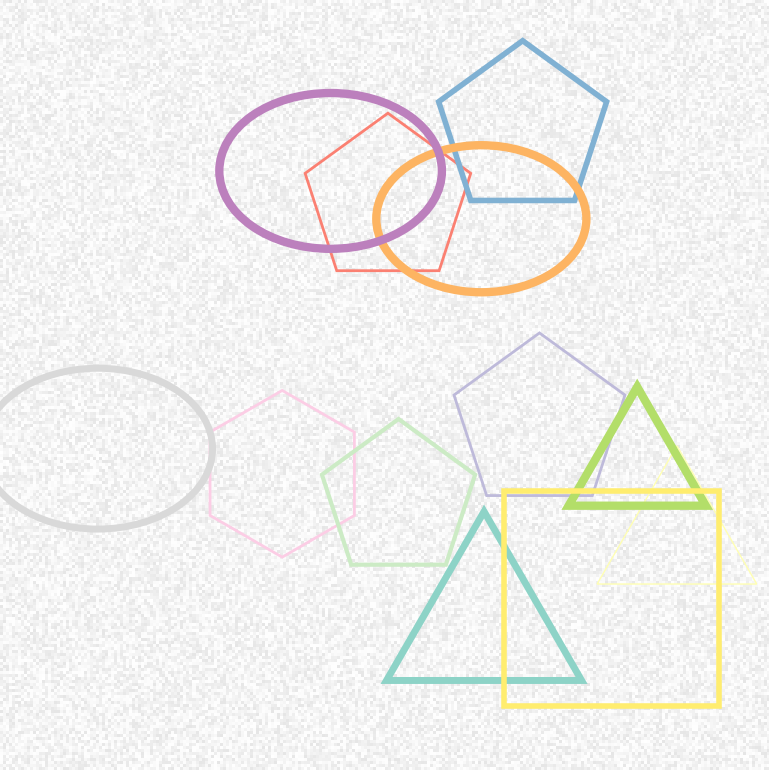[{"shape": "triangle", "thickness": 2.5, "radius": 0.73, "center": [0.629, 0.189]}, {"shape": "triangle", "thickness": 0.5, "radius": 0.6, "center": [0.879, 0.301]}, {"shape": "pentagon", "thickness": 1, "radius": 0.58, "center": [0.701, 0.451]}, {"shape": "pentagon", "thickness": 1, "radius": 0.57, "center": [0.504, 0.74]}, {"shape": "pentagon", "thickness": 2, "radius": 0.57, "center": [0.679, 0.832]}, {"shape": "oval", "thickness": 3, "radius": 0.68, "center": [0.625, 0.716]}, {"shape": "triangle", "thickness": 3, "radius": 0.51, "center": [0.828, 0.395]}, {"shape": "hexagon", "thickness": 1, "radius": 0.54, "center": [0.367, 0.385]}, {"shape": "oval", "thickness": 2.5, "radius": 0.75, "center": [0.127, 0.417]}, {"shape": "oval", "thickness": 3, "radius": 0.72, "center": [0.429, 0.778]}, {"shape": "pentagon", "thickness": 1.5, "radius": 0.52, "center": [0.518, 0.351]}, {"shape": "square", "thickness": 2, "radius": 0.7, "center": [0.794, 0.222]}]